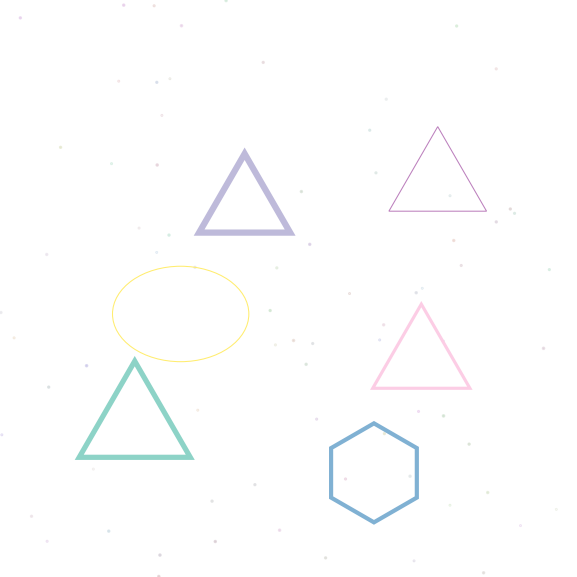[{"shape": "triangle", "thickness": 2.5, "radius": 0.56, "center": [0.233, 0.263]}, {"shape": "triangle", "thickness": 3, "radius": 0.46, "center": [0.424, 0.642]}, {"shape": "hexagon", "thickness": 2, "radius": 0.43, "center": [0.648, 0.18]}, {"shape": "triangle", "thickness": 1.5, "radius": 0.49, "center": [0.73, 0.375]}, {"shape": "triangle", "thickness": 0.5, "radius": 0.49, "center": [0.758, 0.682]}, {"shape": "oval", "thickness": 0.5, "radius": 0.59, "center": [0.313, 0.455]}]